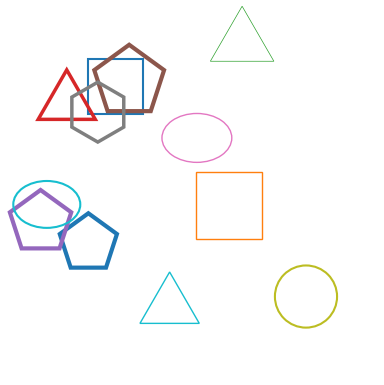[{"shape": "square", "thickness": 1.5, "radius": 0.36, "center": [0.299, 0.776]}, {"shape": "pentagon", "thickness": 3, "radius": 0.39, "center": [0.229, 0.368]}, {"shape": "square", "thickness": 1, "radius": 0.43, "center": [0.595, 0.467]}, {"shape": "triangle", "thickness": 0.5, "radius": 0.48, "center": [0.629, 0.889]}, {"shape": "triangle", "thickness": 2.5, "radius": 0.43, "center": [0.173, 0.733]}, {"shape": "pentagon", "thickness": 3, "radius": 0.42, "center": [0.105, 0.423]}, {"shape": "pentagon", "thickness": 3, "radius": 0.48, "center": [0.336, 0.788]}, {"shape": "oval", "thickness": 1, "radius": 0.45, "center": [0.511, 0.642]}, {"shape": "hexagon", "thickness": 2.5, "radius": 0.39, "center": [0.254, 0.709]}, {"shape": "circle", "thickness": 1.5, "radius": 0.4, "center": [0.795, 0.23]}, {"shape": "triangle", "thickness": 1, "radius": 0.44, "center": [0.441, 0.205]}, {"shape": "oval", "thickness": 1.5, "radius": 0.44, "center": [0.122, 0.469]}]